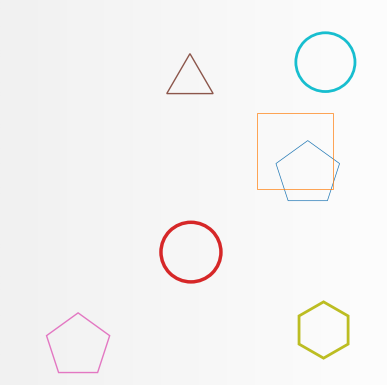[{"shape": "pentagon", "thickness": 0.5, "radius": 0.43, "center": [0.794, 0.549]}, {"shape": "square", "thickness": 0.5, "radius": 0.49, "center": [0.761, 0.608]}, {"shape": "circle", "thickness": 2.5, "radius": 0.39, "center": [0.493, 0.345]}, {"shape": "triangle", "thickness": 1, "radius": 0.35, "center": [0.49, 0.791]}, {"shape": "pentagon", "thickness": 1, "radius": 0.43, "center": [0.202, 0.102]}, {"shape": "hexagon", "thickness": 2, "radius": 0.37, "center": [0.835, 0.143]}, {"shape": "circle", "thickness": 2, "radius": 0.38, "center": [0.84, 0.839]}]